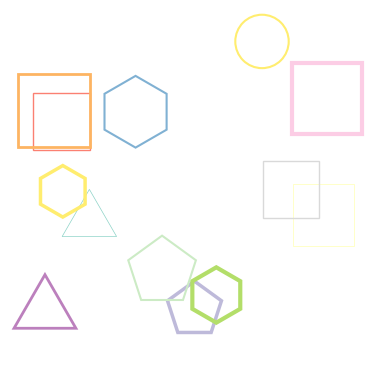[{"shape": "triangle", "thickness": 0.5, "radius": 0.41, "center": [0.232, 0.426]}, {"shape": "square", "thickness": 0.5, "radius": 0.4, "center": [0.841, 0.441]}, {"shape": "pentagon", "thickness": 2.5, "radius": 0.37, "center": [0.505, 0.196]}, {"shape": "square", "thickness": 1, "radius": 0.37, "center": [0.159, 0.684]}, {"shape": "hexagon", "thickness": 1.5, "radius": 0.47, "center": [0.352, 0.71]}, {"shape": "square", "thickness": 2, "radius": 0.47, "center": [0.14, 0.712]}, {"shape": "hexagon", "thickness": 3, "radius": 0.36, "center": [0.562, 0.234]}, {"shape": "square", "thickness": 3, "radius": 0.45, "center": [0.849, 0.744]}, {"shape": "square", "thickness": 1, "radius": 0.36, "center": [0.756, 0.508]}, {"shape": "triangle", "thickness": 2, "radius": 0.46, "center": [0.117, 0.194]}, {"shape": "pentagon", "thickness": 1.5, "radius": 0.46, "center": [0.421, 0.296]}, {"shape": "circle", "thickness": 1.5, "radius": 0.35, "center": [0.681, 0.892]}, {"shape": "hexagon", "thickness": 2.5, "radius": 0.33, "center": [0.163, 0.503]}]